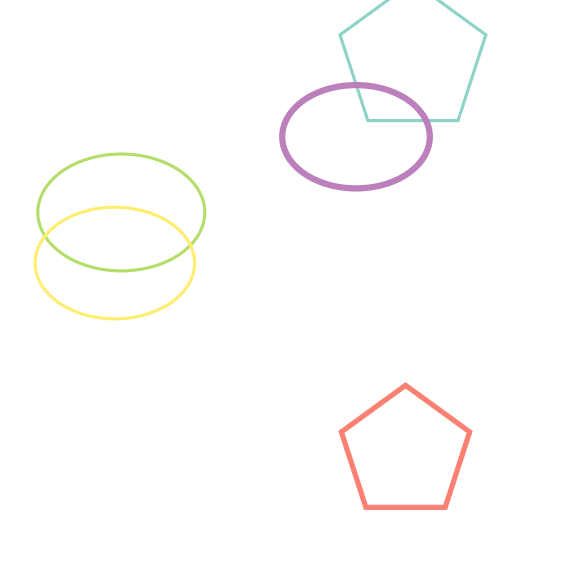[{"shape": "pentagon", "thickness": 1.5, "radius": 0.66, "center": [0.715, 0.898]}, {"shape": "pentagon", "thickness": 2.5, "radius": 0.58, "center": [0.702, 0.215]}, {"shape": "oval", "thickness": 1.5, "radius": 0.72, "center": [0.21, 0.631]}, {"shape": "oval", "thickness": 3, "radius": 0.64, "center": [0.617, 0.762]}, {"shape": "oval", "thickness": 1.5, "radius": 0.69, "center": [0.199, 0.544]}]